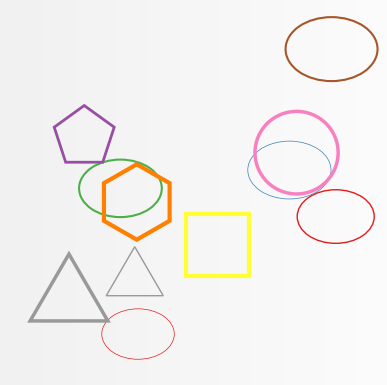[{"shape": "oval", "thickness": 1, "radius": 0.5, "center": [0.866, 0.438]}, {"shape": "oval", "thickness": 0.5, "radius": 0.47, "center": [0.356, 0.132]}, {"shape": "oval", "thickness": 0.5, "radius": 0.54, "center": [0.747, 0.558]}, {"shape": "oval", "thickness": 1.5, "radius": 0.53, "center": [0.311, 0.511]}, {"shape": "pentagon", "thickness": 2, "radius": 0.41, "center": [0.217, 0.644]}, {"shape": "hexagon", "thickness": 3, "radius": 0.49, "center": [0.353, 0.475]}, {"shape": "square", "thickness": 3, "radius": 0.4, "center": [0.562, 0.364]}, {"shape": "oval", "thickness": 1.5, "radius": 0.59, "center": [0.856, 0.872]}, {"shape": "circle", "thickness": 2.5, "radius": 0.54, "center": [0.765, 0.603]}, {"shape": "triangle", "thickness": 1, "radius": 0.42, "center": [0.348, 0.274]}, {"shape": "triangle", "thickness": 2.5, "radius": 0.58, "center": [0.178, 0.224]}]